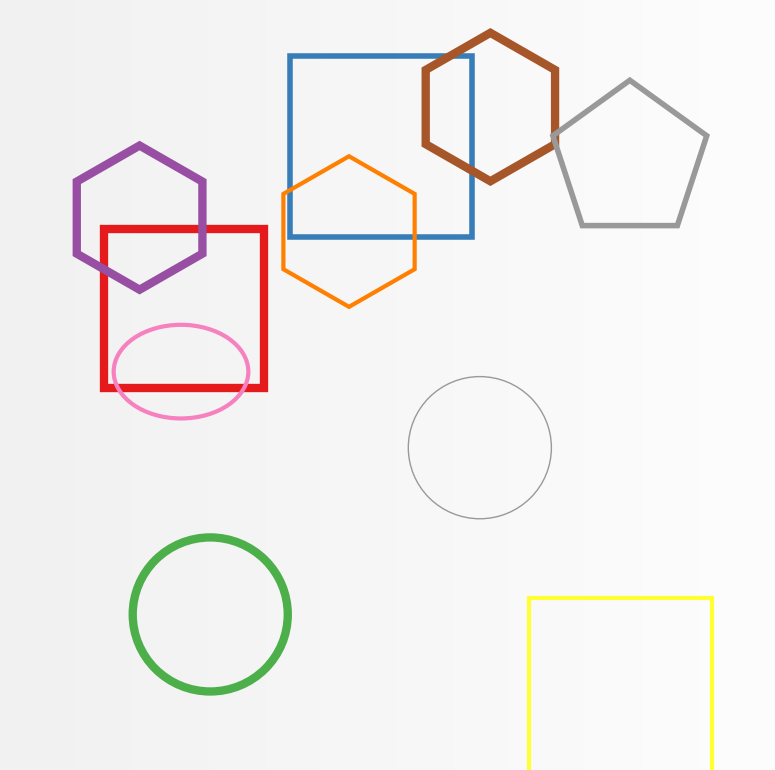[{"shape": "square", "thickness": 3, "radius": 0.52, "center": [0.237, 0.599]}, {"shape": "square", "thickness": 2, "radius": 0.59, "center": [0.492, 0.809]}, {"shape": "circle", "thickness": 3, "radius": 0.5, "center": [0.271, 0.202]}, {"shape": "hexagon", "thickness": 3, "radius": 0.47, "center": [0.18, 0.717]}, {"shape": "hexagon", "thickness": 1.5, "radius": 0.49, "center": [0.45, 0.699]}, {"shape": "square", "thickness": 1.5, "radius": 0.59, "center": [0.8, 0.105]}, {"shape": "hexagon", "thickness": 3, "radius": 0.48, "center": [0.633, 0.861]}, {"shape": "oval", "thickness": 1.5, "radius": 0.43, "center": [0.234, 0.517]}, {"shape": "circle", "thickness": 0.5, "radius": 0.46, "center": [0.619, 0.419]}, {"shape": "pentagon", "thickness": 2, "radius": 0.52, "center": [0.813, 0.791]}]